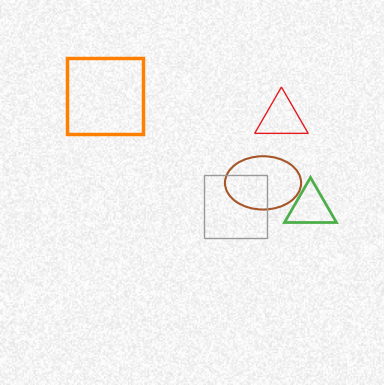[{"shape": "triangle", "thickness": 1, "radius": 0.4, "center": [0.731, 0.694]}, {"shape": "triangle", "thickness": 2, "radius": 0.39, "center": [0.806, 0.461]}, {"shape": "square", "thickness": 2.5, "radius": 0.49, "center": [0.272, 0.751]}, {"shape": "oval", "thickness": 1.5, "radius": 0.49, "center": [0.683, 0.525]}, {"shape": "square", "thickness": 1, "radius": 0.41, "center": [0.611, 0.464]}]